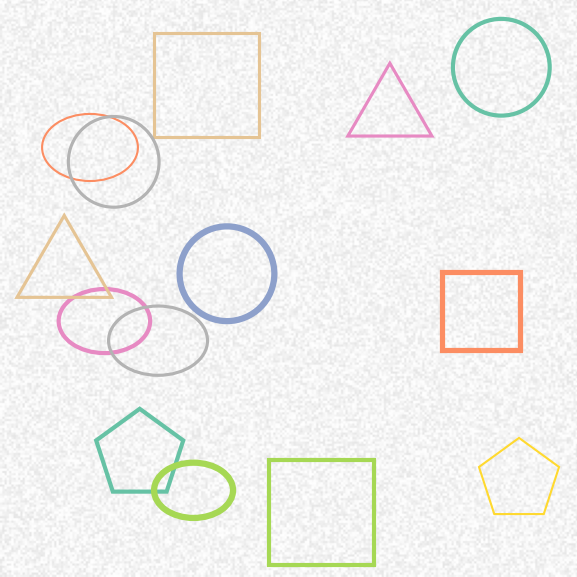[{"shape": "circle", "thickness": 2, "radius": 0.42, "center": [0.868, 0.883]}, {"shape": "pentagon", "thickness": 2, "radius": 0.4, "center": [0.242, 0.212]}, {"shape": "oval", "thickness": 1, "radius": 0.41, "center": [0.156, 0.744]}, {"shape": "square", "thickness": 2.5, "radius": 0.34, "center": [0.833, 0.46]}, {"shape": "circle", "thickness": 3, "radius": 0.41, "center": [0.393, 0.525]}, {"shape": "oval", "thickness": 2, "radius": 0.4, "center": [0.181, 0.443]}, {"shape": "triangle", "thickness": 1.5, "radius": 0.42, "center": [0.675, 0.806]}, {"shape": "square", "thickness": 2, "radius": 0.46, "center": [0.556, 0.112]}, {"shape": "oval", "thickness": 3, "radius": 0.34, "center": [0.335, 0.15]}, {"shape": "pentagon", "thickness": 1, "radius": 0.36, "center": [0.899, 0.168]}, {"shape": "triangle", "thickness": 1.5, "radius": 0.47, "center": [0.111, 0.531]}, {"shape": "square", "thickness": 1.5, "radius": 0.45, "center": [0.357, 0.852]}, {"shape": "circle", "thickness": 1.5, "radius": 0.39, "center": [0.197, 0.719]}, {"shape": "oval", "thickness": 1.5, "radius": 0.43, "center": [0.274, 0.409]}]